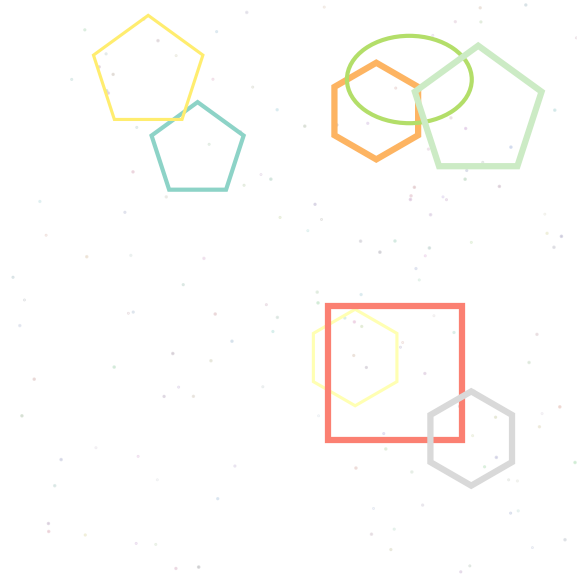[{"shape": "pentagon", "thickness": 2, "radius": 0.42, "center": [0.342, 0.738]}, {"shape": "hexagon", "thickness": 1.5, "radius": 0.42, "center": [0.615, 0.38]}, {"shape": "square", "thickness": 3, "radius": 0.58, "center": [0.684, 0.353]}, {"shape": "hexagon", "thickness": 3, "radius": 0.42, "center": [0.652, 0.807]}, {"shape": "oval", "thickness": 2, "radius": 0.54, "center": [0.709, 0.861]}, {"shape": "hexagon", "thickness": 3, "radius": 0.41, "center": [0.816, 0.24]}, {"shape": "pentagon", "thickness": 3, "radius": 0.58, "center": [0.828, 0.805]}, {"shape": "pentagon", "thickness": 1.5, "radius": 0.5, "center": [0.257, 0.873]}]